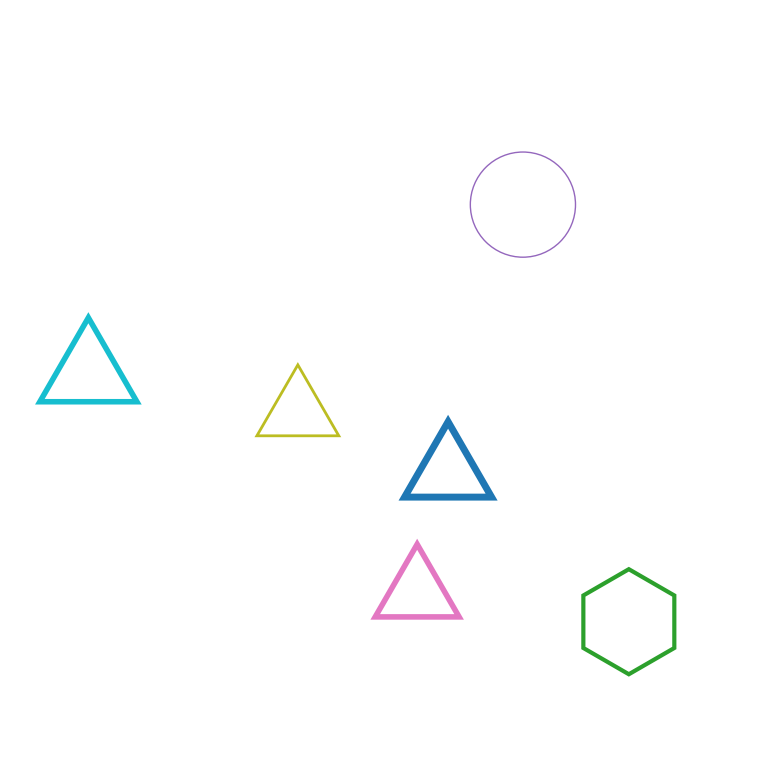[{"shape": "triangle", "thickness": 2.5, "radius": 0.33, "center": [0.582, 0.387]}, {"shape": "hexagon", "thickness": 1.5, "radius": 0.34, "center": [0.817, 0.193]}, {"shape": "circle", "thickness": 0.5, "radius": 0.34, "center": [0.679, 0.734]}, {"shape": "triangle", "thickness": 2, "radius": 0.31, "center": [0.542, 0.23]}, {"shape": "triangle", "thickness": 1, "radius": 0.31, "center": [0.387, 0.465]}, {"shape": "triangle", "thickness": 2, "radius": 0.36, "center": [0.115, 0.515]}]